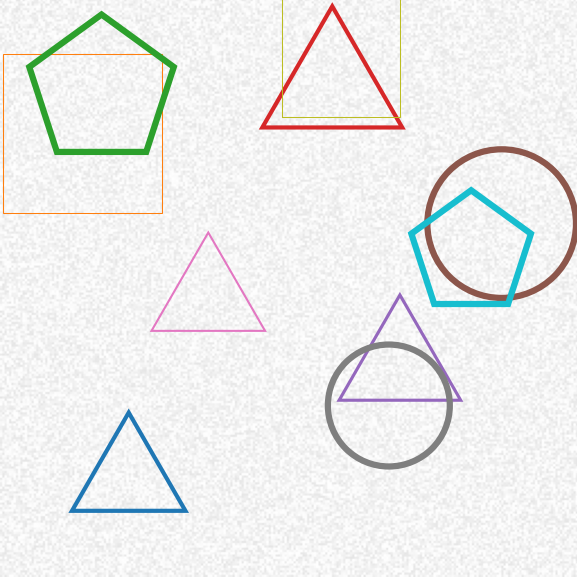[{"shape": "triangle", "thickness": 2, "radius": 0.57, "center": [0.223, 0.171]}, {"shape": "square", "thickness": 0.5, "radius": 0.69, "center": [0.143, 0.768]}, {"shape": "pentagon", "thickness": 3, "radius": 0.66, "center": [0.176, 0.842]}, {"shape": "triangle", "thickness": 2, "radius": 0.7, "center": [0.575, 0.848]}, {"shape": "triangle", "thickness": 1.5, "radius": 0.61, "center": [0.692, 0.367]}, {"shape": "circle", "thickness": 3, "radius": 0.64, "center": [0.869, 0.612]}, {"shape": "triangle", "thickness": 1, "radius": 0.57, "center": [0.361, 0.483]}, {"shape": "circle", "thickness": 3, "radius": 0.53, "center": [0.673, 0.297]}, {"shape": "square", "thickness": 0.5, "radius": 0.51, "center": [0.591, 0.899]}, {"shape": "pentagon", "thickness": 3, "radius": 0.54, "center": [0.816, 0.561]}]